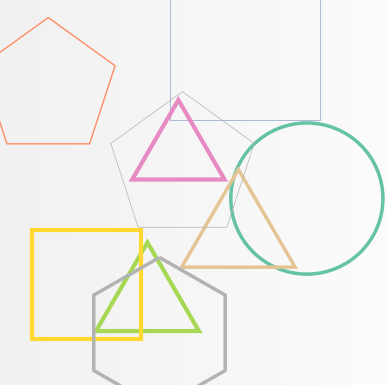[{"shape": "circle", "thickness": 2.5, "radius": 0.98, "center": [0.792, 0.484]}, {"shape": "pentagon", "thickness": 1, "radius": 0.91, "center": [0.125, 0.773]}, {"shape": "square", "thickness": 0.5, "radius": 0.97, "center": [0.633, 0.88]}, {"shape": "triangle", "thickness": 3, "radius": 0.69, "center": [0.46, 0.603]}, {"shape": "triangle", "thickness": 3, "radius": 0.77, "center": [0.381, 0.217]}, {"shape": "square", "thickness": 3, "radius": 0.71, "center": [0.223, 0.262]}, {"shape": "triangle", "thickness": 2.5, "radius": 0.85, "center": [0.615, 0.391]}, {"shape": "pentagon", "thickness": 0.5, "radius": 0.97, "center": [0.471, 0.567]}, {"shape": "hexagon", "thickness": 2.5, "radius": 0.98, "center": [0.412, 0.136]}]